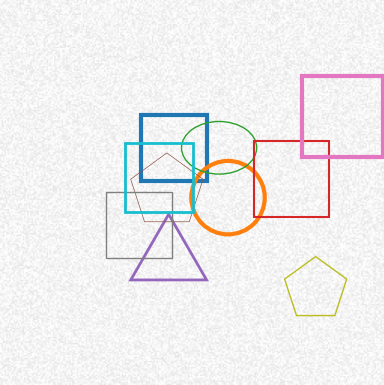[{"shape": "square", "thickness": 3, "radius": 0.43, "center": [0.453, 0.616]}, {"shape": "circle", "thickness": 3, "radius": 0.48, "center": [0.592, 0.487]}, {"shape": "oval", "thickness": 1, "radius": 0.49, "center": [0.569, 0.616]}, {"shape": "square", "thickness": 1.5, "radius": 0.49, "center": [0.758, 0.535]}, {"shape": "triangle", "thickness": 2, "radius": 0.57, "center": [0.438, 0.33]}, {"shape": "pentagon", "thickness": 0.5, "radius": 0.49, "center": [0.433, 0.504]}, {"shape": "square", "thickness": 3, "radius": 0.53, "center": [0.889, 0.697]}, {"shape": "square", "thickness": 1, "radius": 0.43, "center": [0.361, 0.416]}, {"shape": "pentagon", "thickness": 1, "radius": 0.42, "center": [0.82, 0.249]}, {"shape": "square", "thickness": 2, "radius": 0.44, "center": [0.413, 0.539]}]